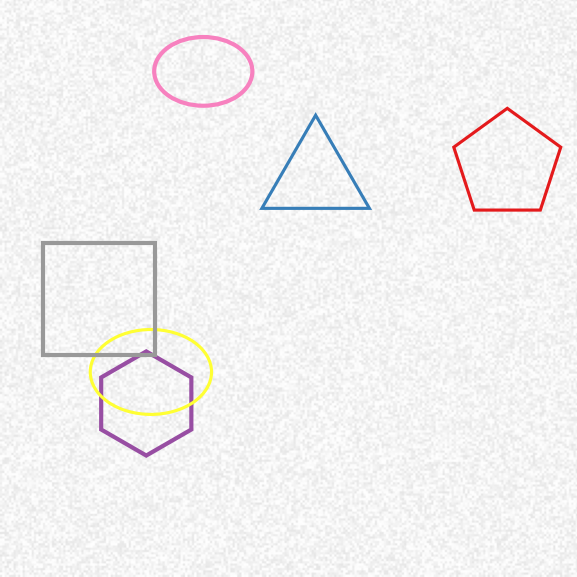[{"shape": "pentagon", "thickness": 1.5, "radius": 0.49, "center": [0.878, 0.714]}, {"shape": "triangle", "thickness": 1.5, "radius": 0.54, "center": [0.547, 0.692]}, {"shape": "hexagon", "thickness": 2, "radius": 0.45, "center": [0.253, 0.3]}, {"shape": "oval", "thickness": 1.5, "radius": 0.53, "center": [0.261, 0.355]}, {"shape": "oval", "thickness": 2, "radius": 0.42, "center": [0.352, 0.876]}, {"shape": "square", "thickness": 2, "radius": 0.48, "center": [0.172, 0.482]}]